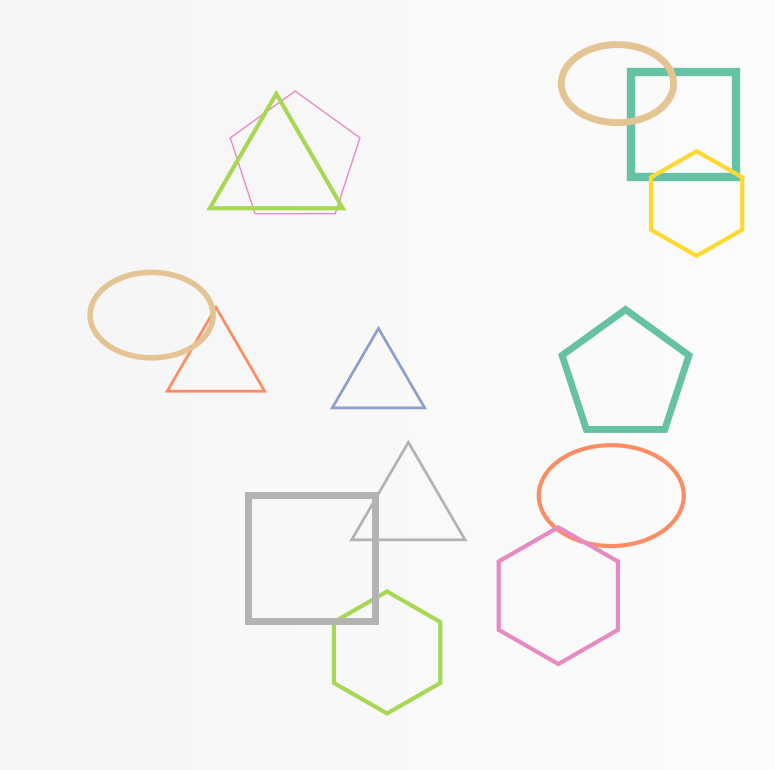[{"shape": "pentagon", "thickness": 2.5, "radius": 0.43, "center": [0.807, 0.512]}, {"shape": "square", "thickness": 3, "radius": 0.34, "center": [0.882, 0.838]}, {"shape": "oval", "thickness": 1.5, "radius": 0.47, "center": [0.789, 0.356]}, {"shape": "triangle", "thickness": 1, "radius": 0.36, "center": [0.279, 0.528]}, {"shape": "triangle", "thickness": 1, "radius": 0.34, "center": [0.488, 0.505]}, {"shape": "hexagon", "thickness": 1.5, "radius": 0.44, "center": [0.72, 0.226]}, {"shape": "pentagon", "thickness": 0.5, "radius": 0.44, "center": [0.381, 0.794]}, {"shape": "hexagon", "thickness": 1.5, "radius": 0.4, "center": [0.499, 0.153]}, {"shape": "triangle", "thickness": 1.5, "radius": 0.5, "center": [0.356, 0.779]}, {"shape": "hexagon", "thickness": 1.5, "radius": 0.34, "center": [0.899, 0.736]}, {"shape": "oval", "thickness": 2, "radius": 0.4, "center": [0.196, 0.591]}, {"shape": "oval", "thickness": 2.5, "radius": 0.36, "center": [0.797, 0.891]}, {"shape": "square", "thickness": 2.5, "radius": 0.41, "center": [0.402, 0.275]}, {"shape": "triangle", "thickness": 1, "radius": 0.42, "center": [0.527, 0.341]}]